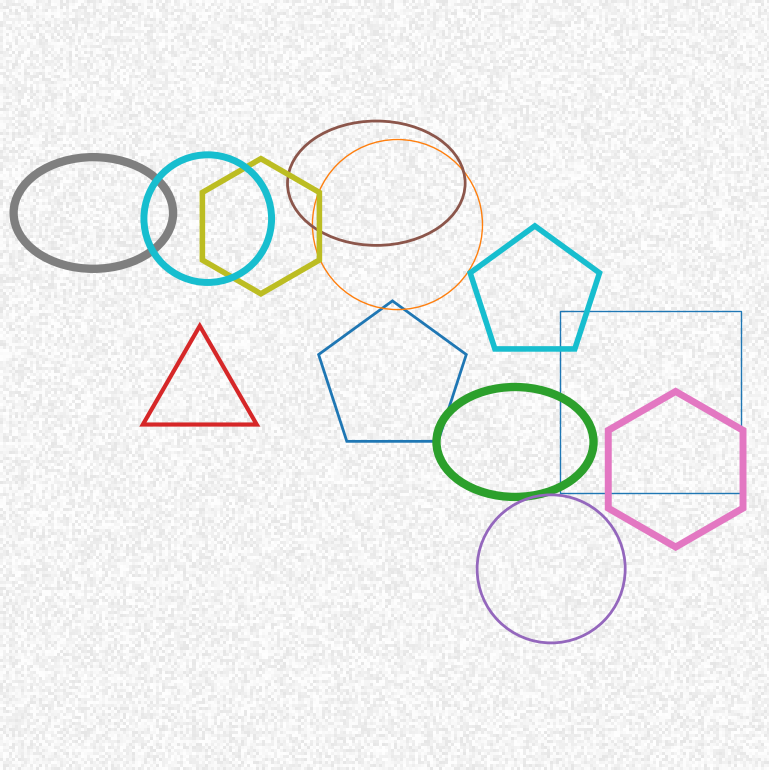[{"shape": "pentagon", "thickness": 1, "radius": 0.5, "center": [0.51, 0.508]}, {"shape": "square", "thickness": 0.5, "radius": 0.59, "center": [0.845, 0.478]}, {"shape": "circle", "thickness": 0.5, "radius": 0.55, "center": [0.516, 0.708]}, {"shape": "oval", "thickness": 3, "radius": 0.51, "center": [0.669, 0.426]}, {"shape": "triangle", "thickness": 1.5, "radius": 0.43, "center": [0.259, 0.491]}, {"shape": "circle", "thickness": 1, "radius": 0.48, "center": [0.716, 0.261]}, {"shape": "oval", "thickness": 1, "radius": 0.58, "center": [0.489, 0.762]}, {"shape": "hexagon", "thickness": 2.5, "radius": 0.51, "center": [0.877, 0.391]}, {"shape": "oval", "thickness": 3, "radius": 0.52, "center": [0.121, 0.723]}, {"shape": "hexagon", "thickness": 2, "radius": 0.44, "center": [0.339, 0.706]}, {"shape": "pentagon", "thickness": 2, "radius": 0.44, "center": [0.695, 0.618]}, {"shape": "circle", "thickness": 2.5, "radius": 0.41, "center": [0.27, 0.716]}]